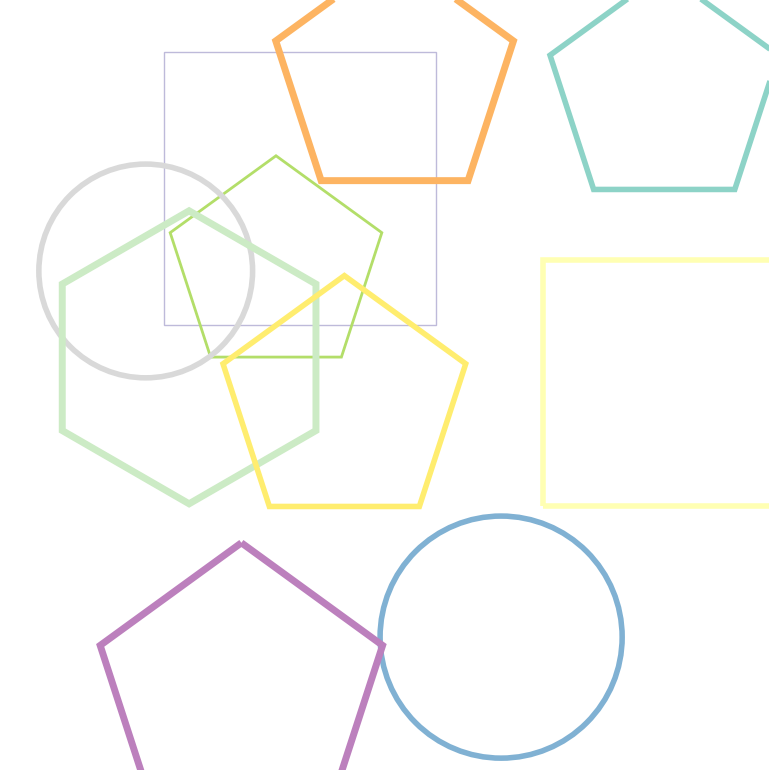[{"shape": "pentagon", "thickness": 2, "radius": 0.78, "center": [0.863, 0.88]}, {"shape": "square", "thickness": 2, "radius": 0.8, "center": [0.865, 0.503]}, {"shape": "square", "thickness": 0.5, "radius": 0.88, "center": [0.39, 0.755]}, {"shape": "circle", "thickness": 2, "radius": 0.79, "center": [0.651, 0.173]}, {"shape": "pentagon", "thickness": 2.5, "radius": 0.81, "center": [0.512, 0.897]}, {"shape": "pentagon", "thickness": 1, "radius": 0.72, "center": [0.358, 0.653]}, {"shape": "circle", "thickness": 2, "radius": 0.69, "center": [0.189, 0.648]}, {"shape": "pentagon", "thickness": 2.5, "radius": 0.96, "center": [0.313, 0.102]}, {"shape": "hexagon", "thickness": 2.5, "radius": 0.95, "center": [0.246, 0.536]}, {"shape": "pentagon", "thickness": 2, "radius": 0.83, "center": [0.447, 0.476]}]